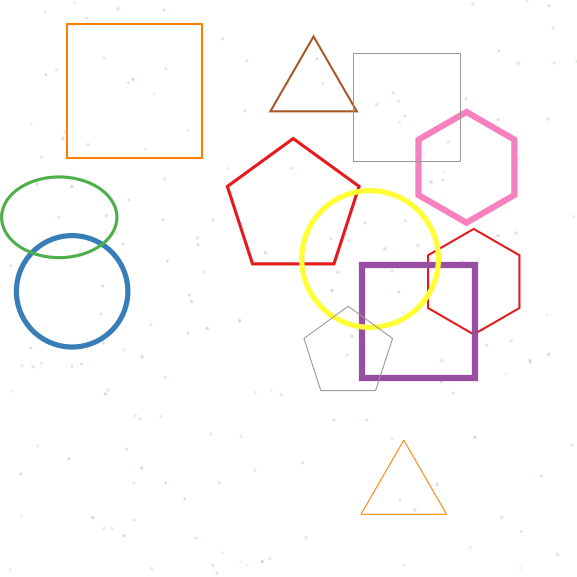[{"shape": "pentagon", "thickness": 1.5, "radius": 0.6, "center": [0.508, 0.639]}, {"shape": "hexagon", "thickness": 1, "radius": 0.46, "center": [0.82, 0.511]}, {"shape": "circle", "thickness": 2.5, "radius": 0.48, "center": [0.125, 0.495]}, {"shape": "oval", "thickness": 1.5, "radius": 0.5, "center": [0.103, 0.623]}, {"shape": "square", "thickness": 3, "radius": 0.49, "center": [0.725, 0.443]}, {"shape": "triangle", "thickness": 0.5, "radius": 0.43, "center": [0.699, 0.151]}, {"shape": "square", "thickness": 1, "radius": 0.58, "center": [0.233, 0.841]}, {"shape": "circle", "thickness": 2.5, "radius": 0.59, "center": [0.641, 0.551]}, {"shape": "triangle", "thickness": 1, "radius": 0.43, "center": [0.543, 0.85]}, {"shape": "hexagon", "thickness": 3, "radius": 0.48, "center": [0.808, 0.709]}, {"shape": "pentagon", "thickness": 0.5, "radius": 0.4, "center": [0.603, 0.388]}, {"shape": "square", "thickness": 0.5, "radius": 0.47, "center": [0.704, 0.814]}]